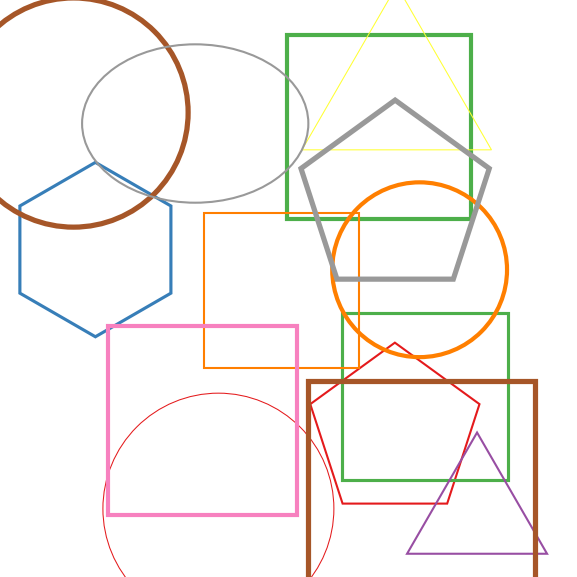[{"shape": "pentagon", "thickness": 1, "radius": 0.77, "center": [0.684, 0.252]}, {"shape": "circle", "thickness": 0.5, "radius": 1.0, "center": [0.378, 0.118]}, {"shape": "hexagon", "thickness": 1.5, "radius": 0.75, "center": [0.165, 0.567]}, {"shape": "square", "thickness": 1.5, "radius": 0.72, "center": [0.736, 0.312]}, {"shape": "square", "thickness": 2, "radius": 0.8, "center": [0.656, 0.779]}, {"shape": "triangle", "thickness": 1, "radius": 0.7, "center": [0.826, 0.11]}, {"shape": "circle", "thickness": 2, "radius": 0.76, "center": [0.727, 0.532]}, {"shape": "square", "thickness": 1, "radius": 0.67, "center": [0.487, 0.496]}, {"shape": "triangle", "thickness": 0.5, "radius": 0.95, "center": [0.687, 0.834]}, {"shape": "square", "thickness": 2.5, "radius": 0.98, "center": [0.729, 0.143]}, {"shape": "circle", "thickness": 2.5, "radius": 0.99, "center": [0.127, 0.804]}, {"shape": "square", "thickness": 2, "radius": 0.82, "center": [0.351, 0.271]}, {"shape": "oval", "thickness": 1, "radius": 0.98, "center": [0.338, 0.785]}, {"shape": "pentagon", "thickness": 2.5, "radius": 0.86, "center": [0.684, 0.654]}]